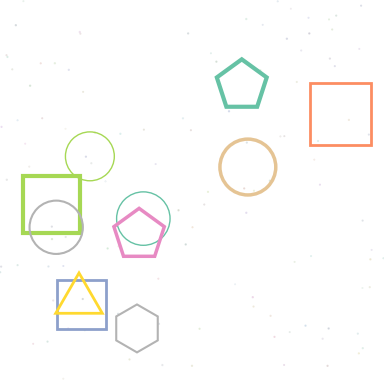[{"shape": "pentagon", "thickness": 3, "radius": 0.34, "center": [0.628, 0.778]}, {"shape": "circle", "thickness": 1, "radius": 0.35, "center": [0.372, 0.432]}, {"shape": "square", "thickness": 2, "radius": 0.4, "center": [0.884, 0.704]}, {"shape": "square", "thickness": 2, "radius": 0.31, "center": [0.212, 0.209]}, {"shape": "pentagon", "thickness": 2.5, "radius": 0.34, "center": [0.361, 0.39]}, {"shape": "circle", "thickness": 1, "radius": 0.32, "center": [0.233, 0.594]}, {"shape": "square", "thickness": 3, "radius": 0.37, "center": [0.134, 0.469]}, {"shape": "triangle", "thickness": 2, "radius": 0.35, "center": [0.205, 0.221]}, {"shape": "circle", "thickness": 2.5, "radius": 0.36, "center": [0.644, 0.566]}, {"shape": "hexagon", "thickness": 1.5, "radius": 0.31, "center": [0.356, 0.147]}, {"shape": "circle", "thickness": 1.5, "radius": 0.35, "center": [0.146, 0.41]}]